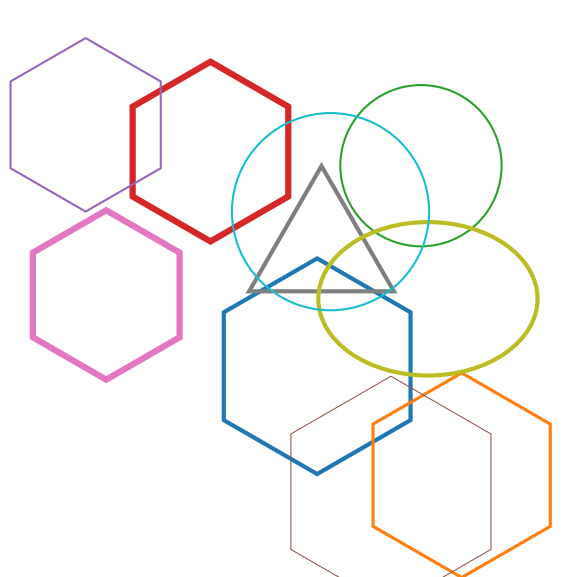[{"shape": "hexagon", "thickness": 2, "radius": 0.93, "center": [0.549, 0.365]}, {"shape": "hexagon", "thickness": 1.5, "radius": 0.89, "center": [0.799, 0.176]}, {"shape": "circle", "thickness": 1, "radius": 0.7, "center": [0.729, 0.712]}, {"shape": "hexagon", "thickness": 3, "radius": 0.78, "center": [0.364, 0.737]}, {"shape": "hexagon", "thickness": 1, "radius": 0.75, "center": [0.148, 0.783]}, {"shape": "hexagon", "thickness": 0.5, "radius": 1.0, "center": [0.677, 0.148]}, {"shape": "hexagon", "thickness": 3, "radius": 0.73, "center": [0.184, 0.488]}, {"shape": "triangle", "thickness": 2, "radius": 0.72, "center": [0.557, 0.567]}, {"shape": "oval", "thickness": 2, "radius": 0.95, "center": [0.741, 0.482]}, {"shape": "circle", "thickness": 1, "radius": 0.85, "center": [0.572, 0.633]}]